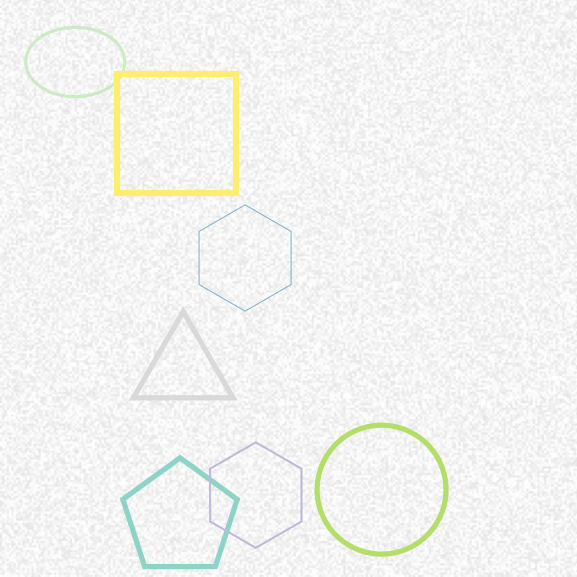[{"shape": "pentagon", "thickness": 2.5, "radius": 0.52, "center": [0.312, 0.102]}, {"shape": "hexagon", "thickness": 1, "radius": 0.46, "center": [0.443, 0.142]}, {"shape": "hexagon", "thickness": 0.5, "radius": 0.46, "center": [0.424, 0.552]}, {"shape": "circle", "thickness": 2.5, "radius": 0.56, "center": [0.661, 0.151]}, {"shape": "triangle", "thickness": 2.5, "radius": 0.5, "center": [0.317, 0.36]}, {"shape": "oval", "thickness": 1.5, "radius": 0.43, "center": [0.13, 0.892]}, {"shape": "square", "thickness": 3, "radius": 0.51, "center": [0.306, 0.768]}]